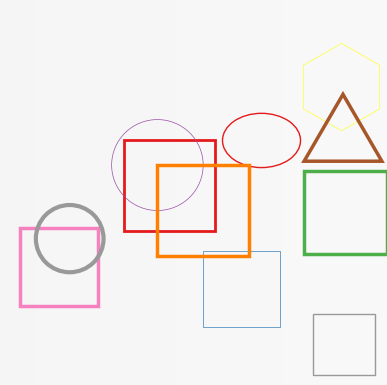[{"shape": "oval", "thickness": 1, "radius": 0.5, "center": [0.675, 0.635]}, {"shape": "square", "thickness": 2, "radius": 0.59, "center": [0.437, 0.518]}, {"shape": "square", "thickness": 0.5, "radius": 0.49, "center": [0.624, 0.249]}, {"shape": "square", "thickness": 2.5, "radius": 0.54, "center": [0.892, 0.447]}, {"shape": "circle", "thickness": 0.5, "radius": 0.59, "center": [0.406, 0.571]}, {"shape": "square", "thickness": 2.5, "radius": 0.59, "center": [0.524, 0.454]}, {"shape": "hexagon", "thickness": 0.5, "radius": 0.57, "center": [0.882, 0.774]}, {"shape": "triangle", "thickness": 2.5, "radius": 0.58, "center": [0.885, 0.639]}, {"shape": "square", "thickness": 2.5, "radius": 0.5, "center": [0.152, 0.306]}, {"shape": "square", "thickness": 1, "radius": 0.4, "center": [0.887, 0.105]}, {"shape": "circle", "thickness": 3, "radius": 0.44, "center": [0.18, 0.38]}]